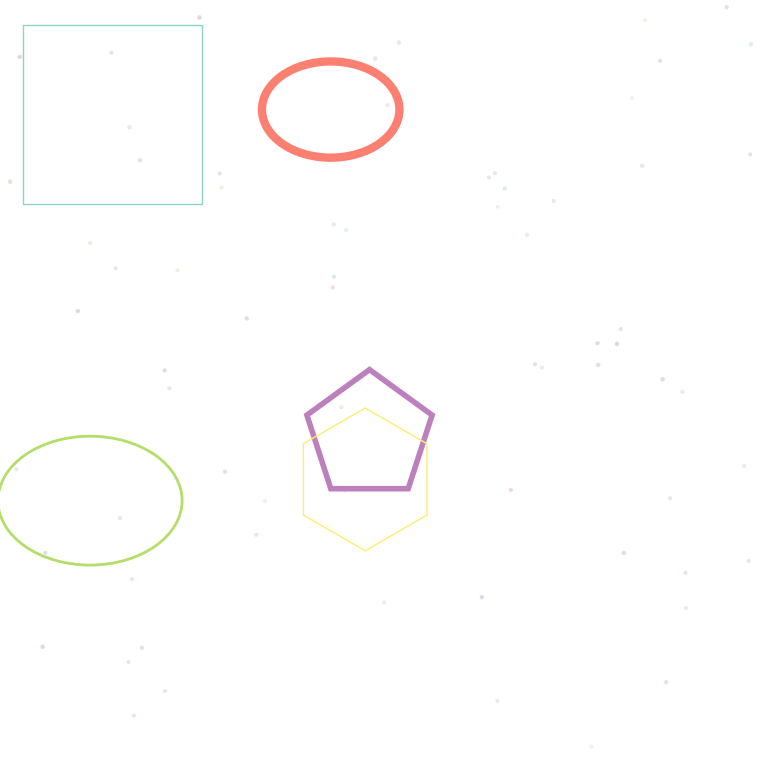[{"shape": "square", "thickness": 0.5, "radius": 0.58, "center": [0.146, 0.851]}, {"shape": "oval", "thickness": 3, "radius": 0.45, "center": [0.429, 0.858]}, {"shape": "oval", "thickness": 1, "radius": 0.6, "center": [0.117, 0.35]}, {"shape": "pentagon", "thickness": 2, "radius": 0.43, "center": [0.48, 0.434]}, {"shape": "hexagon", "thickness": 0.5, "radius": 0.46, "center": [0.474, 0.377]}]